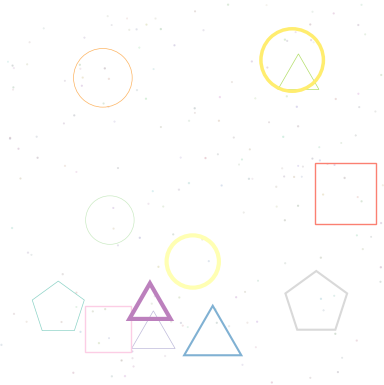[{"shape": "pentagon", "thickness": 0.5, "radius": 0.36, "center": [0.151, 0.199]}, {"shape": "circle", "thickness": 3, "radius": 0.34, "center": [0.501, 0.321]}, {"shape": "triangle", "thickness": 0.5, "radius": 0.33, "center": [0.398, 0.127]}, {"shape": "square", "thickness": 1, "radius": 0.4, "center": [0.898, 0.497]}, {"shape": "triangle", "thickness": 1.5, "radius": 0.43, "center": [0.553, 0.12]}, {"shape": "circle", "thickness": 0.5, "radius": 0.38, "center": [0.267, 0.798]}, {"shape": "triangle", "thickness": 0.5, "radius": 0.31, "center": [0.775, 0.798]}, {"shape": "square", "thickness": 1, "radius": 0.3, "center": [0.281, 0.146]}, {"shape": "pentagon", "thickness": 1.5, "radius": 0.42, "center": [0.821, 0.212]}, {"shape": "triangle", "thickness": 3, "radius": 0.31, "center": [0.389, 0.202]}, {"shape": "circle", "thickness": 0.5, "radius": 0.32, "center": [0.285, 0.428]}, {"shape": "circle", "thickness": 2.5, "radius": 0.41, "center": [0.759, 0.844]}]